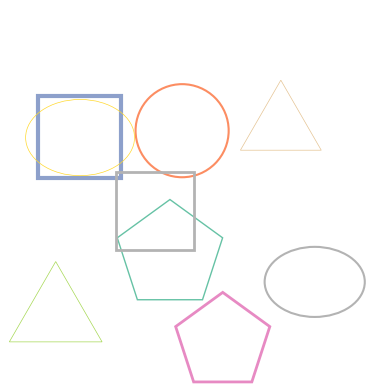[{"shape": "pentagon", "thickness": 1, "radius": 0.72, "center": [0.441, 0.338]}, {"shape": "circle", "thickness": 1.5, "radius": 0.6, "center": [0.473, 0.661]}, {"shape": "square", "thickness": 3, "radius": 0.54, "center": [0.207, 0.644]}, {"shape": "pentagon", "thickness": 2, "radius": 0.64, "center": [0.579, 0.112]}, {"shape": "triangle", "thickness": 0.5, "radius": 0.7, "center": [0.145, 0.182]}, {"shape": "oval", "thickness": 0.5, "radius": 0.71, "center": [0.208, 0.643]}, {"shape": "triangle", "thickness": 0.5, "radius": 0.61, "center": [0.729, 0.67]}, {"shape": "oval", "thickness": 1.5, "radius": 0.65, "center": [0.817, 0.268]}, {"shape": "square", "thickness": 2, "radius": 0.5, "center": [0.402, 0.451]}]